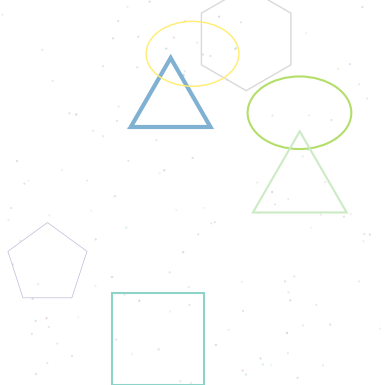[{"shape": "square", "thickness": 1.5, "radius": 0.6, "center": [0.411, 0.12]}, {"shape": "pentagon", "thickness": 0.5, "radius": 0.54, "center": [0.123, 0.314]}, {"shape": "triangle", "thickness": 3, "radius": 0.6, "center": [0.443, 0.73]}, {"shape": "oval", "thickness": 1.5, "radius": 0.67, "center": [0.778, 0.707]}, {"shape": "hexagon", "thickness": 1, "radius": 0.67, "center": [0.639, 0.899]}, {"shape": "triangle", "thickness": 1.5, "radius": 0.7, "center": [0.779, 0.518]}, {"shape": "oval", "thickness": 1, "radius": 0.6, "center": [0.5, 0.86]}]